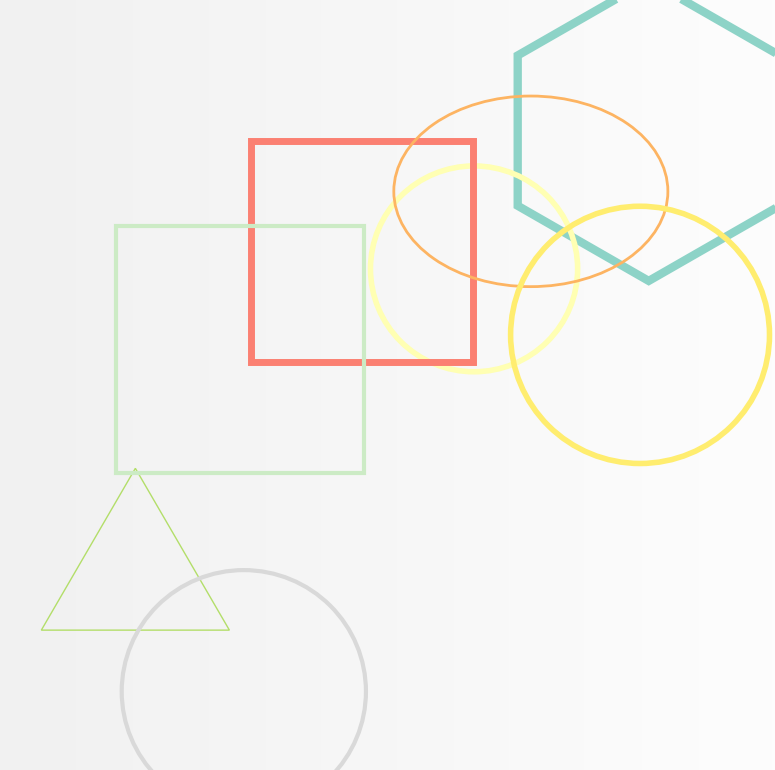[{"shape": "hexagon", "thickness": 3, "radius": 0.98, "center": [0.837, 0.83]}, {"shape": "circle", "thickness": 2, "radius": 0.67, "center": [0.612, 0.651]}, {"shape": "square", "thickness": 2.5, "radius": 0.72, "center": [0.467, 0.673]}, {"shape": "oval", "thickness": 1, "radius": 0.88, "center": [0.685, 0.752]}, {"shape": "triangle", "thickness": 0.5, "radius": 0.7, "center": [0.175, 0.252]}, {"shape": "circle", "thickness": 1.5, "radius": 0.79, "center": [0.315, 0.102]}, {"shape": "square", "thickness": 1.5, "radius": 0.8, "center": [0.31, 0.546]}, {"shape": "circle", "thickness": 2, "radius": 0.84, "center": [0.826, 0.565]}]